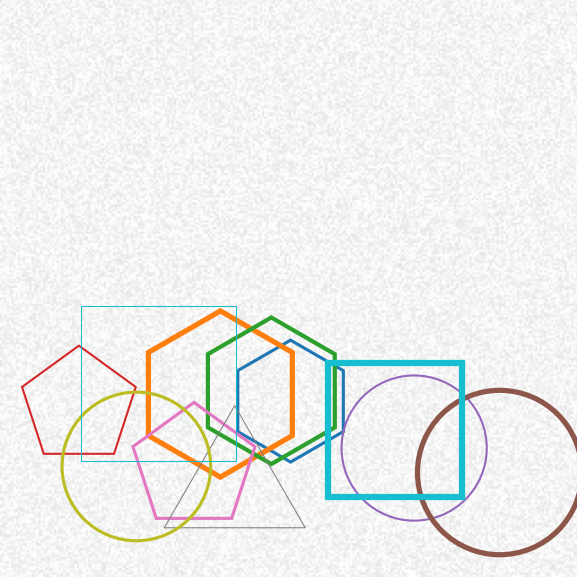[{"shape": "hexagon", "thickness": 1.5, "radius": 0.53, "center": [0.503, 0.305]}, {"shape": "hexagon", "thickness": 2.5, "radius": 0.72, "center": [0.382, 0.317]}, {"shape": "hexagon", "thickness": 2, "radius": 0.63, "center": [0.47, 0.323]}, {"shape": "pentagon", "thickness": 1, "radius": 0.52, "center": [0.137, 0.297]}, {"shape": "circle", "thickness": 1, "radius": 0.63, "center": [0.717, 0.223]}, {"shape": "circle", "thickness": 2.5, "radius": 0.71, "center": [0.865, 0.181]}, {"shape": "pentagon", "thickness": 1.5, "radius": 0.56, "center": [0.336, 0.191]}, {"shape": "triangle", "thickness": 0.5, "radius": 0.7, "center": [0.406, 0.156]}, {"shape": "circle", "thickness": 1.5, "radius": 0.64, "center": [0.236, 0.191]}, {"shape": "square", "thickness": 0.5, "radius": 0.67, "center": [0.274, 0.334]}, {"shape": "square", "thickness": 3, "radius": 0.58, "center": [0.684, 0.255]}]